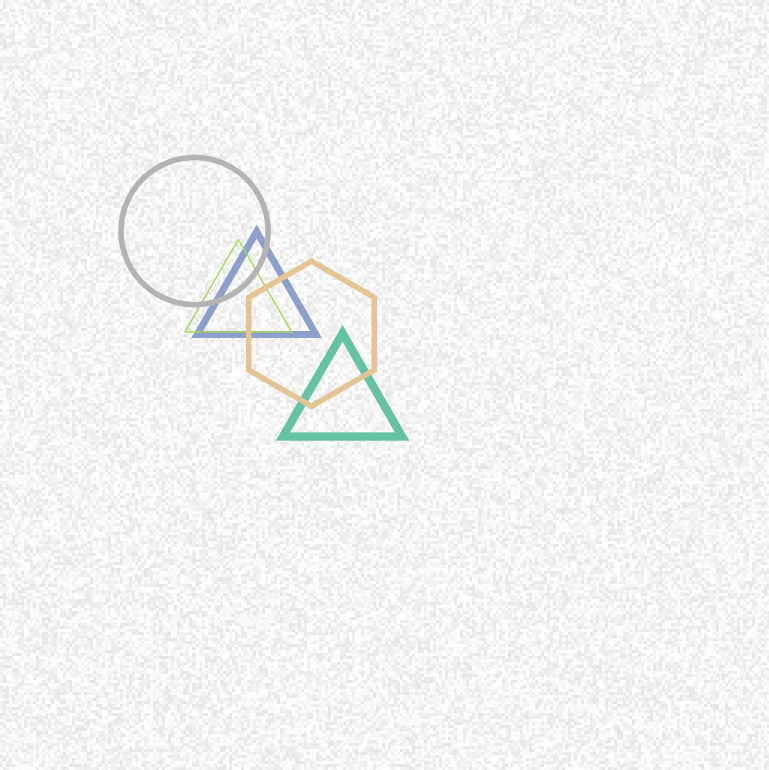[{"shape": "triangle", "thickness": 3, "radius": 0.45, "center": [0.445, 0.478]}, {"shape": "triangle", "thickness": 2.5, "radius": 0.45, "center": [0.333, 0.61]}, {"shape": "triangle", "thickness": 0.5, "radius": 0.4, "center": [0.309, 0.609]}, {"shape": "hexagon", "thickness": 2, "radius": 0.47, "center": [0.405, 0.567]}, {"shape": "circle", "thickness": 2, "radius": 0.48, "center": [0.253, 0.7]}]